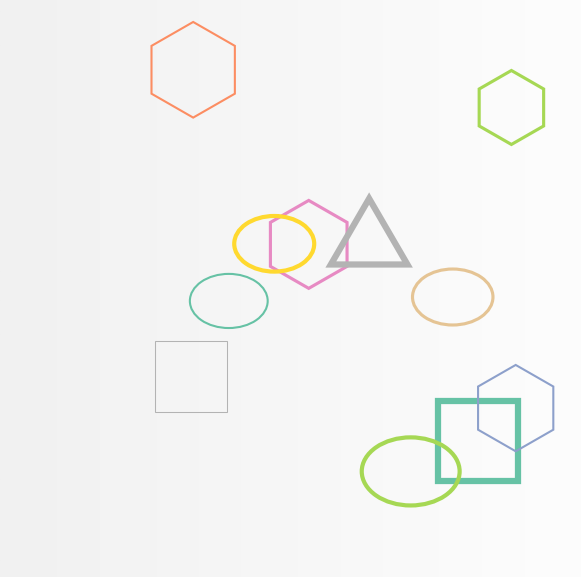[{"shape": "oval", "thickness": 1, "radius": 0.33, "center": [0.394, 0.478]}, {"shape": "square", "thickness": 3, "radius": 0.35, "center": [0.822, 0.235]}, {"shape": "hexagon", "thickness": 1, "radius": 0.41, "center": [0.332, 0.878]}, {"shape": "hexagon", "thickness": 1, "radius": 0.37, "center": [0.887, 0.292]}, {"shape": "hexagon", "thickness": 1.5, "radius": 0.38, "center": [0.531, 0.576]}, {"shape": "oval", "thickness": 2, "radius": 0.42, "center": [0.707, 0.183]}, {"shape": "hexagon", "thickness": 1.5, "radius": 0.32, "center": [0.88, 0.813]}, {"shape": "oval", "thickness": 2, "radius": 0.34, "center": [0.472, 0.577]}, {"shape": "oval", "thickness": 1.5, "radius": 0.35, "center": [0.779, 0.485]}, {"shape": "triangle", "thickness": 3, "radius": 0.38, "center": [0.635, 0.579]}, {"shape": "square", "thickness": 0.5, "radius": 0.31, "center": [0.329, 0.348]}]